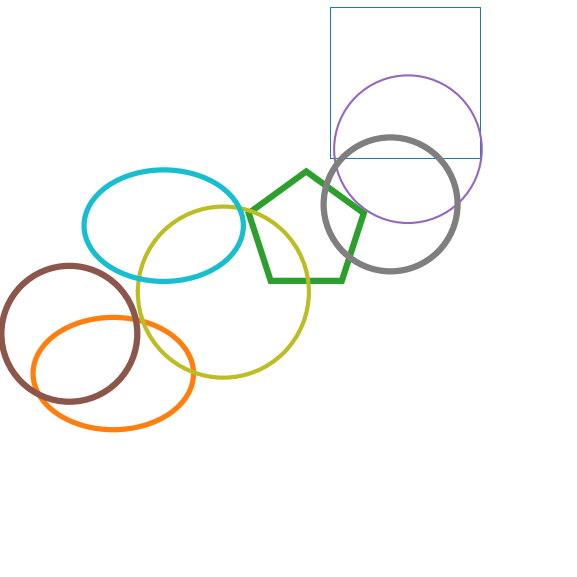[{"shape": "square", "thickness": 0.5, "radius": 0.65, "center": [0.701, 0.856]}, {"shape": "oval", "thickness": 2.5, "radius": 0.69, "center": [0.196, 0.352]}, {"shape": "pentagon", "thickness": 3, "radius": 0.52, "center": [0.53, 0.598]}, {"shape": "circle", "thickness": 1, "radius": 0.64, "center": [0.706, 0.741]}, {"shape": "circle", "thickness": 3, "radius": 0.59, "center": [0.12, 0.421]}, {"shape": "circle", "thickness": 3, "radius": 0.58, "center": [0.676, 0.645]}, {"shape": "circle", "thickness": 2, "radius": 0.74, "center": [0.387, 0.493]}, {"shape": "oval", "thickness": 2.5, "radius": 0.69, "center": [0.284, 0.608]}]